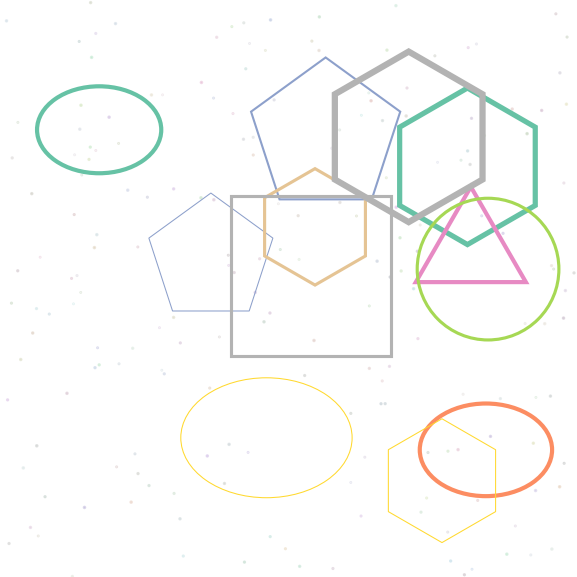[{"shape": "hexagon", "thickness": 2.5, "radius": 0.68, "center": [0.809, 0.711]}, {"shape": "oval", "thickness": 2, "radius": 0.54, "center": [0.172, 0.774]}, {"shape": "oval", "thickness": 2, "radius": 0.57, "center": [0.841, 0.22]}, {"shape": "pentagon", "thickness": 0.5, "radius": 0.56, "center": [0.365, 0.552]}, {"shape": "pentagon", "thickness": 1, "radius": 0.68, "center": [0.564, 0.764]}, {"shape": "triangle", "thickness": 2, "radius": 0.55, "center": [0.815, 0.566]}, {"shape": "circle", "thickness": 1.5, "radius": 0.61, "center": [0.845, 0.533]}, {"shape": "oval", "thickness": 0.5, "radius": 0.74, "center": [0.461, 0.241]}, {"shape": "hexagon", "thickness": 0.5, "radius": 0.54, "center": [0.765, 0.167]}, {"shape": "hexagon", "thickness": 1.5, "radius": 0.5, "center": [0.545, 0.606]}, {"shape": "hexagon", "thickness": 3, "radius": 0.74, "center": [0.708, 0.762]}, {"shape": "square", "thickness": 1.5, "radius": 0.69, "center": [0.539, 0.521]}]